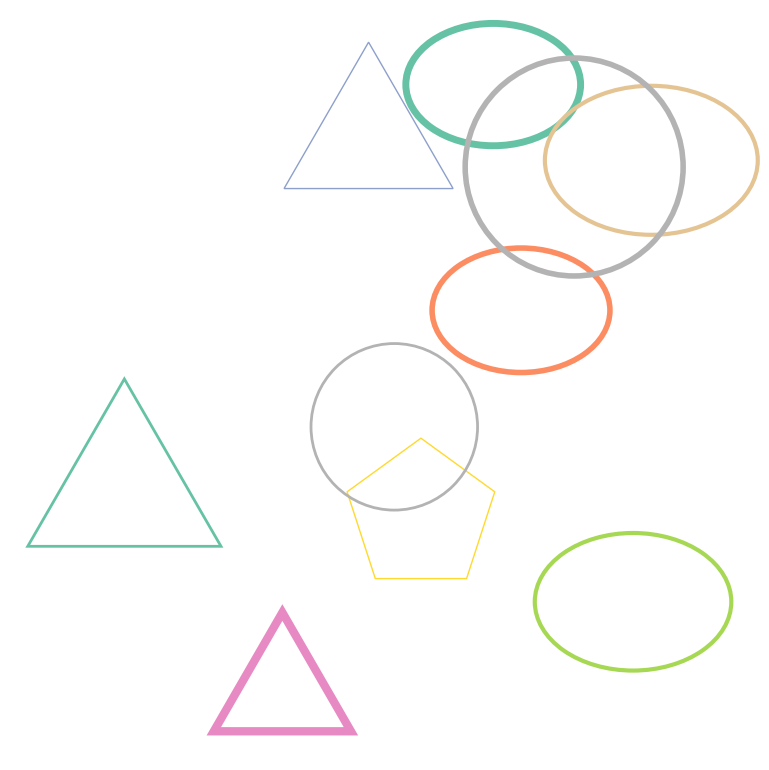[{"shape": "oval", "thickness": 2.5, "radius": 0.57, "center": [0.641, 0.89]}, {"shape": "triangle", "thickness": 1, "radius": 0.72, "center": [0.162, 0.363]}, {"shape": "oval", "thickness": 2, "radius": 0.58, "center": [0.677, 0.597]}, {"shape": "triangle", "thickness": 0.5, "radius": 0.63, "center": [0.479, 0.818]}, {"shape": "triangle", "thickness": 3, "radius": 0.51, "center": [0.367, 0.102]}, {"shape": "oval", "thickness": 1.5, "radius": 0.64, "center": [0.822, 0.218]}, {"shape": "pentagon", "thickness": 0.5, "radius": 0.5, "center": [0.547, 0.33]}, {"shape": "oval", "thickness": 1.5, "radius": 0.69, "center": [0.846, 0.792]}, {"shape": "circle", "thickness": 2, "radius": 0.71, "center": [0.746, 0.783]}, {"shape": "circle", "thickness": 1, "radius": 0.54, "center": [0.512, 0.446]}]